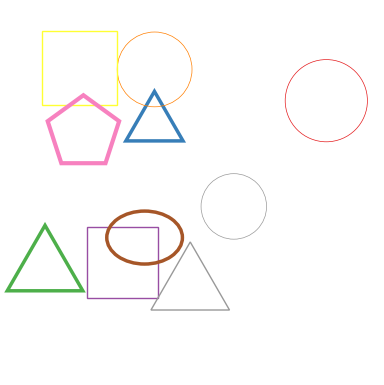[{"shape": "circle", "thickness": 0.5, "radius": 0.53, "center": [0.848, 0.738]}, {"shape": "triangle", "thickness": 2.5, "radius": 0.43, "center": [0.401, 0.677]}, {"shape": "triangle", "thickness": 2.5, "radius": 0.57, "center": [0.117, 0.301]}, {"shape": "square", "thickness": 1, "radius": 0.46, "center": [0.318, 0.318]}, {"shape": "circle", "thickness": 0.5, "radius": 0.49, "center": [0.402, 0.82]}, {"shape": "square", "thickness": 1, "radius": 0.48, "center": [0.207, 0.823]}, {"shape": "oval", "thickness": 2.5, "radius": 0.49, "center": [0.376, 0.383]}, {"shape": "pentagon", "thickness": 3, "radius": 0.49, "center": [0.217, 0.655]}, {"shape": "circle", "thickness": 0.5, "radius": 0.43, "center": [0.607, 0.464]}, {"shape": "triangle", "thickness": 1, "radius": 0.59, "center": [0.494, 0.254]}]